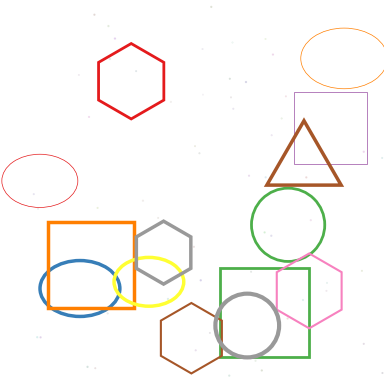[{"shape": "oval", "thickness": 0.5, "radius": 0.49, "center": [0.103, 0.53]}, {"shape": "hexagon", "thickness": 2, "radius": 0.49, "center": [0.341, 0.789]}, {"shape": "oval", "thickness": 2.5, "radius": 0.52, "center": [0.208, 0.251]}, {"shape": "circle", "thickness": 2, "radius": 0.48, "center": [0.748, 0.416]}, {"shape": "square", "thickness": 2, "radius": 0.58, "center": [0.687, 0.188]}, {"shape": "square", "thickness": 0.5, "radius": 0.47, "center": [0.858, 0.668]}, {"shape": "oval", "thickness": 0.5, "radius": 0.56, "center": [0.894, 0.848]}, {"shape": "square", "thickness": 2.5, "radius": 0.55, "center": [0.236, 0.312]}, {"shape": "oval", "thickness": 2.5, "radius": 0.45, "center": [0.387, 0.268]}, {"shape": "triangle", "thickness": 2.5, "radius": 0.56, "center": [0.79, 0.575]}, {"shape": "hexagon", "thickness": 1.5, "radius": 0.46, "center": [0.497, 0.122]}, {"shape": "hexagon", "thickness": 1.5, "radius": 0.49, "center": [0.803, 0.244]}, {"shape": "hexagon", "thickness": 2.5, "radius": 0.41, "center": [0.425, 0.344]}, {"shape": "circle", "thickness": 3, "radius": 0.41, "center": [0.642, 0.154]}]